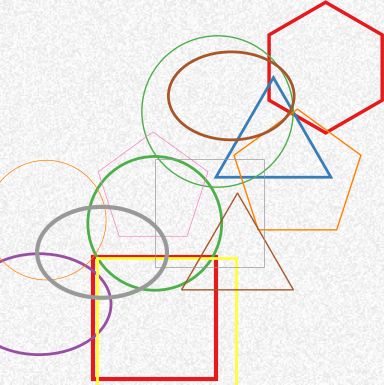[{"shape": "square", "thickness": 3, "radius": 0.8, "center": [0.401, 0.174]}, {"shape": "hexagon", "thickness": 2.5, "radius": 0.85, "center": [0.846, 0.825]}, {"shape": "triangle", "thickness": 2, "radius": 0.86, "center": [0.71, 0.626]}, {"shape": "circle", "thickness": 1, "radius": 0.98, "center": [0.565, 0.71]}, {"shape": "circle", "thickness": 2, "radius": 0.87, "center": [0.402, 0.42]}, {"shape": "oval", "thickness": 2, "radius": 0.94, "center": [0.101, 0.21]}, {"shape": "pentagon", "thickness": 1, "radius": 0.87, "center": [0.773, 0.543]}, {"shape": "circle", "thickness": 0.5, "radius": 0.78, "center": [0.12, 0.428]}, {"shape": "square", "thickness": 2, "radius": 0.9, "center": [0.432, 0.151]}, {"shape": "triangle", "thickness": 1, "radius": 0.84, "center": [0.617, 0.331]}, {"shape": "oval", "thickness": 2, "radius": 0.82, "center": [0.601, 0.751]}, {"shape": "pentagon", "thickness": 0.5, "radius": 0.75, "center": [0.398, 0.508]}, {"shape": "square", "thickness": 0.5, "radius": 0.71, "center": [0.543, 0.447]}, {"shape": "oval", "thickness": 3, "radius": 0.84, "center": [0.265, 0.345]}]